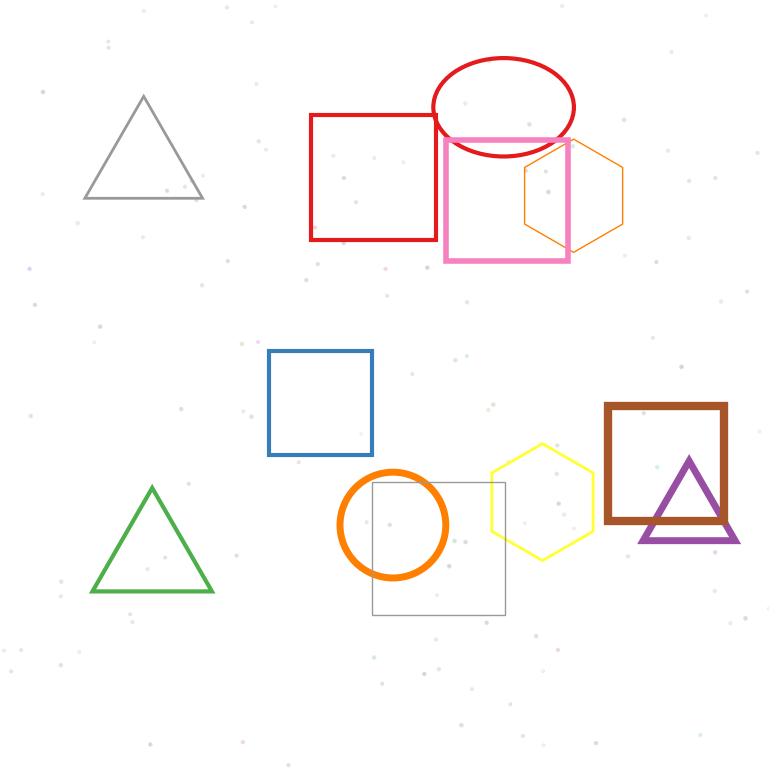[{"shape": "oval", "thickness": 1.5, "radius": 0.46, "center": [0.654, 0.861]}, {"shape": "square", "thickness": 1.5, "radius": 0.41, "center": [0.485, 0.77]}, {"shape": "square", "thickness": 1.5, "radius": 0.34, "center": [0.416, 0.477]}, {"shape": "triangle", "thickness": 1.5, "radius": 0.45, "center": [0.198, 0.277]}, {"shape": "triangle", "thickness": 2.5, "radius": 0.34, "center": [0.895, 0.332]}, {"shape": "hexagon", "thickness": 0.5, "radius": 0.37, "center": [0.745, 0.746]}, {"shape": "circle", "thickness": 2.5, "radius": 0.34, "center": [0.51, 0.318]}, {"shape": "hexagon", "thickness": 1, "radius": 0.38, "center": [0.704, 0.348]}, {"shape": "square", "thickness": 3, "radius": 0.37, "center": [0.865, 0.398]}, {"shape": "square", "thickness": 2, "radius": 0.39, "center": [0.659, 0.74]}, {"shape": "triangle", "thickness": 1, "radius": 0.44, "center": [0.187, 0.787]}, {"shape": "square", "thickness": 0.5, "radius": 0.43, "center": [0.57, 0.287]}]